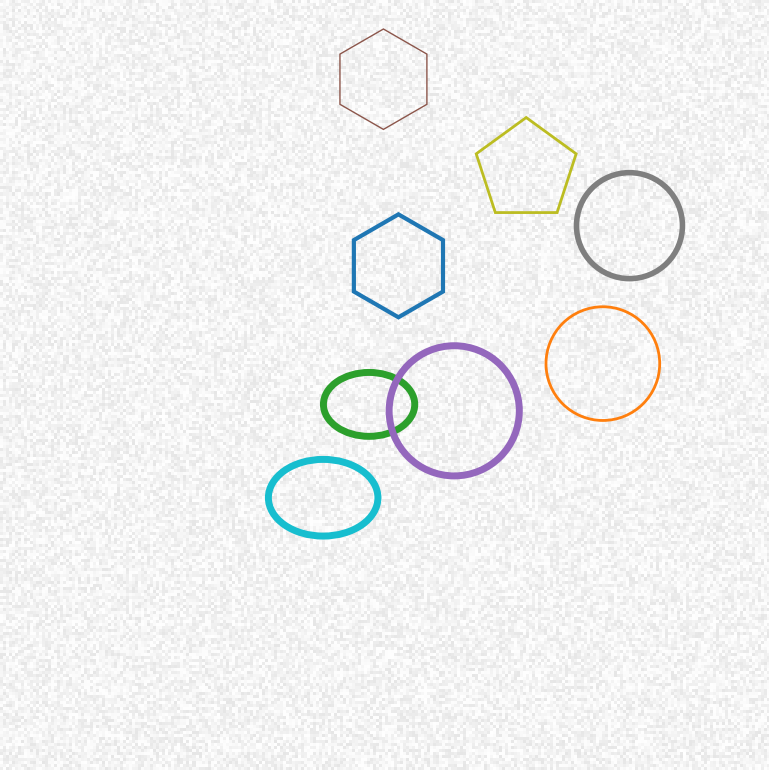[{"shape": "hexagon", "thickness": 1.5, "radius": 0.33, "center": [0.517, 0.655]}, {"shape": "circle", "thickness": 1, "radius": 0.37, "center": [0.783, 0.528]}, {"shape": "oval", "thickness": 2.5, "radius": 0.3, "center": [0.479, 0.475]}, {"shape": "circle", "thickness": 2.5, "radius": 0.42, "center": [0.59, 0.466]}, {"shape": "hexagon", "thickness": 0.5, "radius": 0.33, "center": [0.498, 0.897]}, {"shape": "circle", "thickness": 2, "radius": 0.34, "center": [0.817, 0.707]}, {"shape": "pentagon", "thickness": 1, "radius": 0.34, "center": [0.683, 0.779]}, {"shape": "oval", "thickness": 2.5, "radius": 0.36, "center": [0.42, 0.354]}]